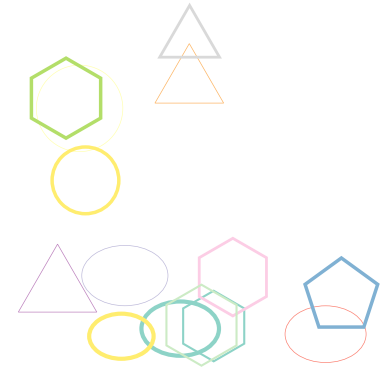[{"shape": "hexagon", "thickness": 1.5, "radius": 0.46, "center": [0.555, 0.153]}, {"shape": "oval", "thickness": 3, "radius": 0.5, "center": [0.468, 0.146]}, {"shape": "circle", "thickness": 0.5, "radius": 0.56, "center": [0.207, 0.719]}, {"shape": "oval", "thickness": 0.5, "radius": 0.56, "center": [0.324, 0.284]}, {"shape": "oval", "thickness": 0.5, "radius": 0.53, "center": [0.846, 0.132]}, {"shape": "pentagon", "thickness": 2.5, "radius": 0.5, "center": [0.887, 0.231]}, {"shape": "triangle", "thickness": 0.5, "radius": 0.52, "center": [0.492, 0.784]}, {"shape": "hexagon", "thickness": 2.5, "radius": 0.52, "center": [0.172, 0.745]}, {"shape": "hexagon", "thickness": 2, "radius": 0.5, "center": [0.605, 0.28]}, {"shape": "triangle", "thickness": 2, "radius": 0.45, "center": [0.493, 0.896]}, {"shape": "triangle", "thickness": 0.5, "radius": 0.59, "center": [0.149, 0.248]}, {"shape": "hexagon", "thickness": 1.5, "radius": 0.53, "center": [0.523, 0.155]}, {"shape": "oval", "thickness": 3, "radius": 0.42, "center": [0.315, 0.127]}, {"shape": "circle", "thickness": 2.5, "radius": 0.43, "center": [0.222, 0.532]}]